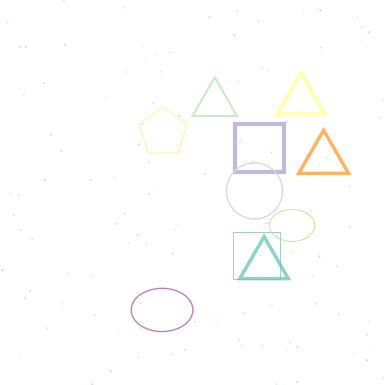[{"shape": "triangle", "thickness": 2.5, "radius": 0.36, "center": [0.686, 0.313]}, {"shape": "triangle", "thickness": 3, "radius": 0.36, "center": [0.782, 0.739]}, {"shape": "square", "thickness": 3, "radius": 0.32, "center": [0.674, 0.615]}, {"shape": "square", "thickness": 0.5, "radius": 0.31, "center": [0.665, 0.335]}, {"shape": "triangle", "thickness": 2.5, "radius": 0.37, "center": [0.841, 0.587]}, {"shape": "oval", "thickness": 0.5, "radius": 0.3, "center": [0.759, 0.414]}, {"shape": "circle", "thickness": 1, "radius": 0.36, "center": [0.661, 0.504]}, {"shape": "oval", "thickness": 1, "radius": 0.4, "center": [0.421, 0.195]}, {"shape": "triangle", "thickness": 1.5, "radius": 0.33, "center": [0.558, 0.732]}, {"shape": "pentagon", "thickness": 0.5, "radius": 0.33, "center": [0.424, 0.656]}]